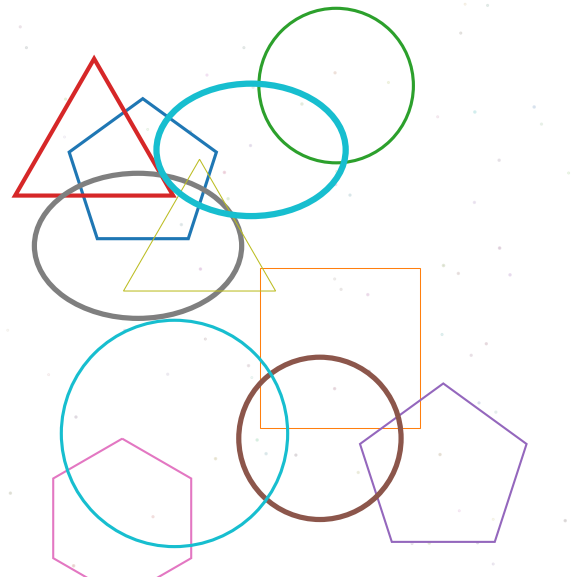[{"shape": "pentagon", "thickness": 1.5, "radius": 0.67, "center": [0.247, 0.694]}, {"shape": "square", "thickness": 0.5, "radius": 0.7, "center": [0.589, 0.396]}, {"shape": "circle", "thickness": 1.5, "radius": 0.67, "center": [0.582, 0.851]}, {"shape": "triangle", "thickness": 2, "radius": 0.79, "center": [0.163, 0.739]}, {"shape": "pentagon", "thickness": 1, "radius": 0.76, "center": [0.768, 0.183]}, {"shape": "circle", "thickness": 2.5, "radius": 0.7, "center": [0.554, 0.24]}, {"shape": "hexagon", "thickness": 1, "radius": 0.69, "center": [0.212, 0.102]}, {"shape": "oval", "thickness": 2.5, "radius": 0.9, "center": [0.239, 0.573]}, {"shape": "triangle", "thickness": 0.5, "radius": 0.76, "center": [0.346, 0.571]}, {"shape": "circle", "thickness": 1.5, "radius": 0.98, "center": [0.302, 0.249]}, {"shape": "oval", "thickness": 3, "radius": 0.82, "center": [0.435, 0.74]}]